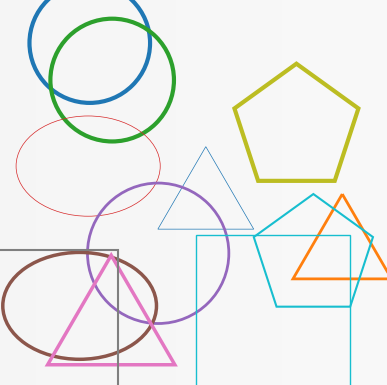[{"shape": "triangle", "thickness": 0.5, "radius": 0.71, "center": [0.531, 0.476]}, {"shape": "circle", "thickness": 3, "radius": 0.78, "center": [0.232, 0.888]}, {"shape": "triangle", "thickness": 2, "radius": 0.73, "center": [0.883, 0.349]}, {"shape": "circle", "thickness": 3, "radius": 0.8, "center": [0.289, 0.792]}, {"shape": "oval", "thickness": 0.5, "radius": 0.93, "center": [0.227, 0.569]}, {"shape": "circle", "thickness": 2, "radius": 0.91, "center": [0.408, 0.342]}, {"shape": "oval", "thickness": 2.5, "radius": 0.99, "center": [0.206, 0.206]}, {"shape": "triangle", "thickness": 2.5, "radius": 0.95, "center": [0.287, 0.147]}, {"shape": "square", "thickness": 1.5, "radius": 0.92, "center": [0.121, 0.168]}, {"shape": "pentagon", "thickness": 3, "radius": 0.84, "center": [0.765, 0.666]}, {"shape": "pentagon", "thickness": 1.5, "radius": 0.81, "center": [0.809, 0.334]}, {"shape": "square", "thickness": 1, "radius": 0.99, "center": [0.705, 0.191]}]